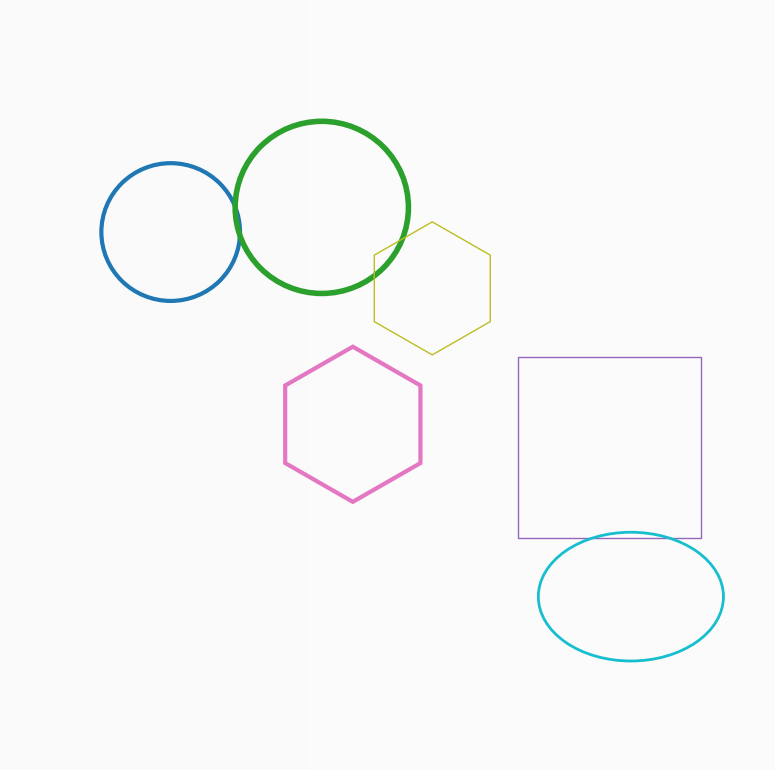[{"shape": "circle", "thickness": 1.5, "radius": 0.45, "center": [0.22, 0.699]}, {"shape": "circle", "thickness": 2, "radius": 0.56, "center": [0.415, 0.731]}, {"shape": "square", "thickness": 0.5, "radius": 0.59, "center": [0.787, 0.419]}, {"shape": "hexagon", "thickness": 1.5, "radius": 0.5, "center": [0.455, 0.449]}, {"shape": "hexagon", "thickness": 0.5, "radius": 0.43, "center": [0.558, 0.625]}, {"shape": "oval", "thickness": 1, "radius": 0.6, "center": [0.814, 0.225]}]